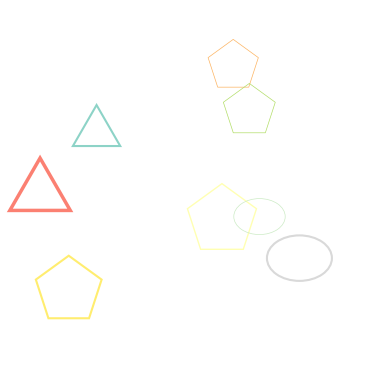[{"shape": "triangle", "thickness": 1.5, "radius": 0.35, "center": [0.251, 0.656]}, {"shape": "pentagon", "thickness": 1, "radius": 0.47, "center": [0.577, 0.429]}, {"shape": "triangle", "thickness": 2.5, "radius": 0.45, "center": [0.104, 0.499]}, {"shape": "pentagon", "thickness": 0.5, "radius": 0.34, "center": [0.606, 0.829]}, {"shape": "pentagon", "thickness": 0.5, "radius": 0.35, "center": [0.648, 0.712]}, {"shape": "oval", "thickness": 1.5, "radius": 0.42, "center": [0.778, 0.33]}, {"shape": "oval", "thickness": 0.5, "radius": 0.33, "center": [0.674, 0.437]}, {"shape": "pentagon", "thickness": 1.5, "radius": 0.45, "center": [0.179, 0.246]}]